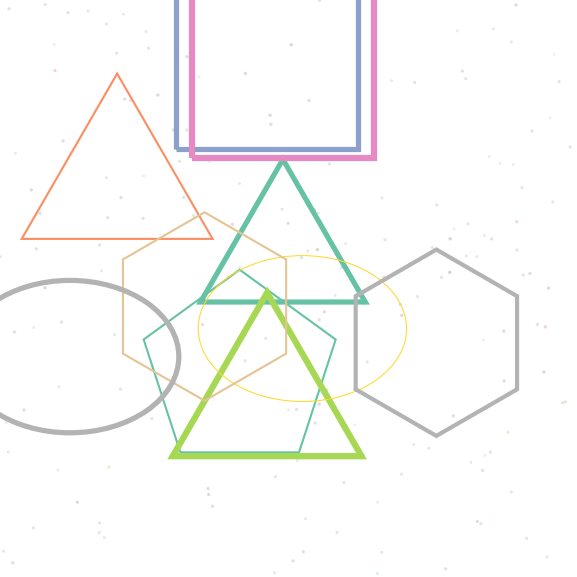[{"shape": "pentagon", "thickness": 1, "radius": 0.87, "center": [0.415, 0.357]}, {"shape": "triangle", "thickness": 2.5, "radius": 0.82, "center": [0.49, 0.559]}, {"shape": "triangle", "thickness": 1, "radius": 0.95, "center": [0.203, 0.681]}, {"shape": "square", "thickness": 2.5, "radius": 0.79, "center": [0.462, 0.898]}, {"shape": "square", "thickness": 3, "radius": 0.79, "center": [0.49, 0.883]}, {"shape": "triangle", "thickness": 3, "radius": 0.94, "center": [0.463, 0.304]}, {"shape": "oval", "thickness": 0.5, "radius": 0.9, "center": [0.524, 0.43]}, {"shape": "hexagon", "thickness": 1, "radius": 0.82, "center": [0.354, 0.468]}, {"shape": "oval", "thickness": 2.5, "radius": 0.94, "center": [0.121, 0.382]}, {"shape": "hexagon", "thickness": 2, "radius": 0.81, "center": [0.756, 0.406]}]